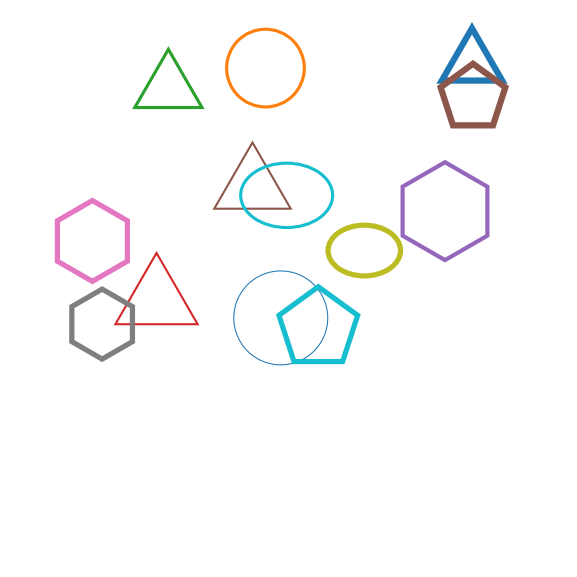[{"shape": "circle", "thickness": 0.5, "radius": 0.41, "center": [0.486, 0.449]}, {"shape": "triangle", "thickness": 3, "radius": 0.3, "center": [0.817, 0.89]}, {"shape": "circle", "thickness": 1.5, "radius": 0.34, "center": [0.46, 0.881]}, {"shape": "triangle", "thickness": 1.5, "radius": 0.34, "center": [0.292, 0.847]}, {"shape": "triangle", "thickness": 1, "radius": 0.41, "center": [0.271, 0.479]}, {"shape": "hexagon", "thickness": 2, "radius": 0.42, "center": [0.771, 0.633]}, {"shape": "pentagon", "thickness": 3, "radius": 0.29, "center": [0.819, 0.83]}, {"shape": "triangle", "thickness": 1, "radius": 0.38, "center": [0.437, 0.676]}, {"shape": "hexagon", "thickness": 2.5, "radius": 0.35, "center": [0.16, 0.582]}, {"shape": "hexagon", "thickness": 2.5, "radius": 0.3, "center": [0.177, 0.438]}, {"shape": "oval", "thickness": 2.5, "radius": 0.31, "center": [0.631, 0.565]}, {"shape": "oval", "thickness": 1.5, "radius": 0.4, "center": [0.496, 0.661]}, {"shape": "pentagon", "thickness": 2.5, "radius": 0.36, "center": [0.551, 0.431]}]